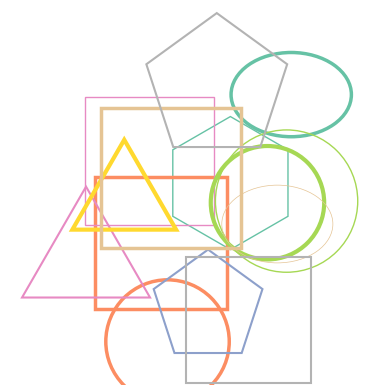[{"shape": "oval", "thickness": 2.5, "radius": 0.78, "center": [0.756, 0.754]}, {"shape": "hexagon", "thickness": 1, "radius": 0.86, "center": [0.598, 0.525]}, {"shape": "circle", "thickness": 2.5, "radius": 0.8, "center": [0.435, 0.113]}, {"shape": "square", "thickness": 2.5, "radius": 0.85, "center": [0.418, 0.369]}, {"shape": "pentagon", "thickness": 1.5, "radius": 0.74, "center": [0.54, 0.203]}, {"shape": "triangle", "thickness": 1.5, "radius": 0.96, "center": [0.223, 0.323]}, {"shape": "square", "thickness": 1, "radius": 0.83, "center": [0.388, 0.581]}, {"shape": "circle", "thickness": 1, "radius": 0.92, "center": [0.744, 0.478]}, {"shape": "circle", "thickness": 3, "radius": 0.74, "center": [0.695, 0.473]}, {"shape": "triangle", "thickness": 3, "radius": 0.78, "center": [0.323, 0.481]}, {"shape": "oval", "thickness": 0.5, "radius": 0.72, "center": [0.72, 0.418]}, {"shape": "square", "thickness": 2.5, "radius": 0.91, "center": [0.445, 0.537]}, {"shape": "pentagon", "thickness": 1.5, "radius": 0.96, "center": [0.563, 0.774]}, {"shape": "square", "thickness": 1.5, "radius": 0.82, "center": [0.645, 0.168]}]